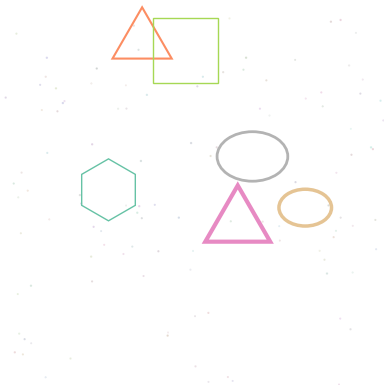[{"shape": "hexagon", "thickness": 1, "radius": 0.4, "center": [0.282, 0.507]}, {"shape": "triangle", "thickness": 1.5, "radius": 0.44, "center": [0.369, 0.892]}, {"shape": "triangle", "thickness": 3, "radius": 0.49, "center": [0.618, 0.421]}, {"shape": "square", "thickness": 1, "radius": 0.42, "center": [0.482, 0.868]}, {"shape": "oval", "thickness": 2.5, "radius": 0.34, "center": [0.793, 0.461]}, {"shape": "oval", "thickness": 2, "radius": 0.46, "center": [0.656, 0.594]}]